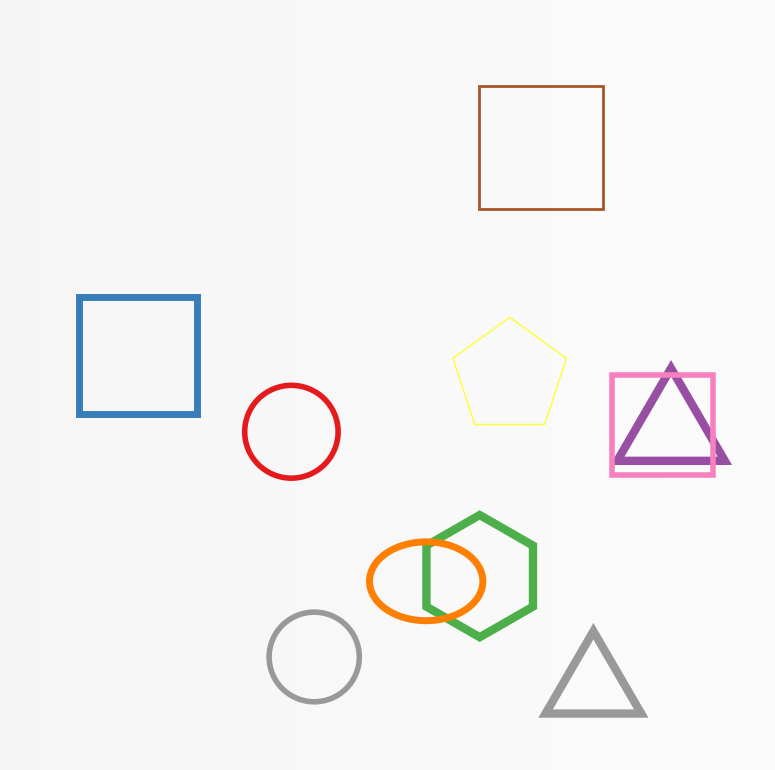[{"shape": "circle", "thickness": 2, "radius": 0.3, "center": [0.376, 0.439]}, {"shape": "square", "thickness": 2.5, "radius": 0.38, "center": [0.178, 0.538]}, {"shape": "hexagon", "thickness": 3, "radius": 0.4, "center": [0.619, 0.252]}, {"shape": "triangle", "thickness": 3, "radius": 0.4, "center": [0.866, 0.442]}, {"shape": "oval", "thickness": 2.5, "radius": 0.37, "center": [0.55, 0.245]}, {"shape": "pentagon", "thickness": 0.5, "radius": 0.38, "center": [0.658, 0.511]}, {"shape": "square", "thickness": 1, "radius": 0.4, "center": [0.698, 0.808]}, {"shape": "square", "thickness": 2, "radius": 0.32, "center": [0.855, 0.448]}, {"shape": "triangle", "thickness": 3, "radius": 0.36, "center": [0.766, 0.109]}, {"shape": "circle", "thickness": 2, "radius": 0.29, "center": [0.405, 0.147]}]